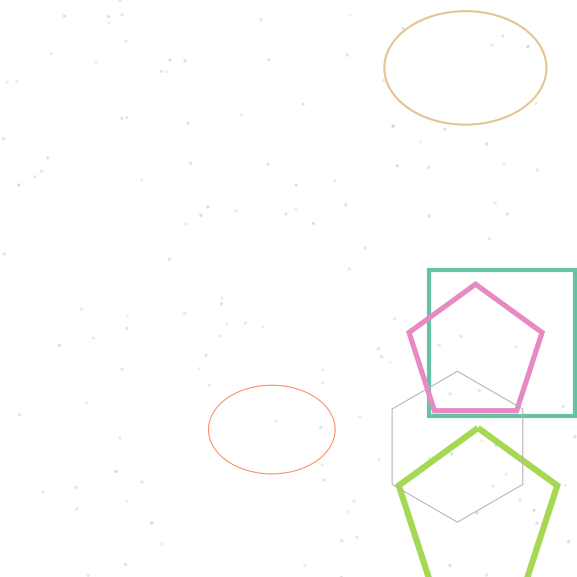[{"shape": "square", "thickness": 2, "radius": 0.63, "center": [0.869, 0.405]}, {"shape": "oval", "thickness": 0.5, "radius": 0.55, "center": [0.471, 0.255]}, {"shape": "pentagon", "thickness": 2.5, "radius": 0.61, "center": [0.823, 0.386]}, {"shape": "pentagon", "thickness": 3, "radius": 0.72, "center": [0.828, 0.114]}, {"shape": "oval", "thickness": 1, "radius": 0.7, "center": [0.806, 0.882]}, {"shape": "hexagon", "thickness": 0.5, "radius": 0.65, "center": [0.792, 0.226]}]